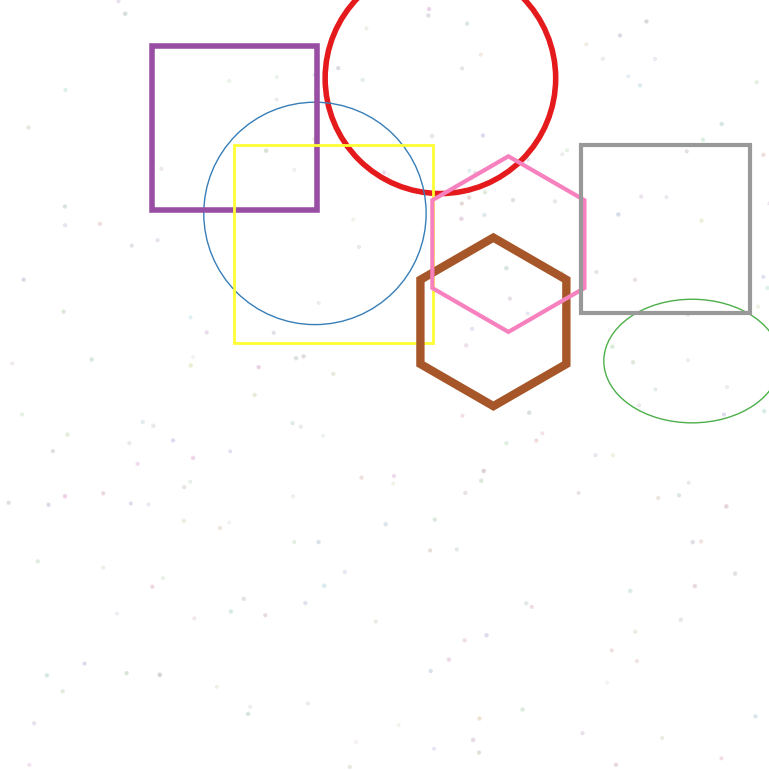[{"shape": "circle", "thickness": 2, "radius": 0.75, "center": [0.572, 0.898]}, {"shape": "circle", "thickness": 0.5, "radius": 0.72, "center": [0.409, 0.723]}, {"shape": "oval", "thickness": 0.5, "radius": 0.57, "center": [0.899, 0.531]}, {"shape": "square", "thickness": 2, "radius": 0.53, "center": [0.305, 0.834]}, {"shape": "square", "thickness": 1, "radius": 0.64, "center": [0.433, 0.683]}, {"shape": "hexagon", "thickness": 3, "radius": 0.55, "center": [0.641, 0.582]}, {"shape": "hexagon", "thickness": 1.5, "radius": 0.57, "center": [0.66, 0.683]}, {"shape": "square", "thickness": 1.5, "radius": 0.55, "center": [0.864, 0.703]}]